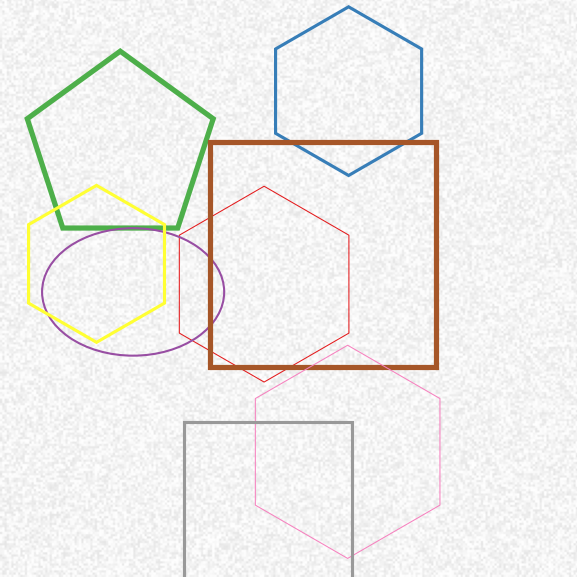[{"shape": "hexagon", "thickness": 0.5, "radius": 0.85, "center": [0.457, 0.507]}, {"shape": "hexagon", "thickness": 1.5, "radius": 0.73, "center": [0.604, 0.841]}, {"shape": "pentagon", "thickness": 2.5, "radius": 0.85, "center": [0.208, 0.741]}, {"shape": "oval", "thickness": 1, "radius": 0.79, "center": [0.231, 0.494]}, {"shape": "hexagon", "thickness": 1.5, "radius": 0.68, "center": [0.167, 0.542]}, {"shape": "square", "thickness": 2.5, "radius": 0.98, "center": [0.559, 0.558]}, {"shape": "hexagon", "thickness": 0.5, "radius": 0.92, "center": [0.602, 0.217]}, {"shape": "square", "thickness": 1.5, "radius": 0.73, "center": [0.464, 0.123]}]